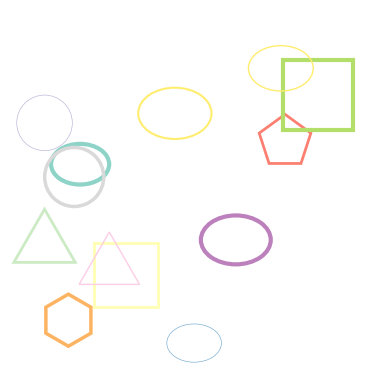[{"shape": "oval", "thickness": 3, "radius": 0.38, "center": [0.208, 0.574]}, {"shape": "square", "thickness": 2, "radius": 0.42, "center": [0.328, 0.286]}, {"shape": "circle", "thickness": 0.5, "radius": 0.36, "center": [0.116, 0.681]}, {"shape": "pentagon", "thickness": 2, "radius": 0.35, "center": [0.74, 0.632]}, {"shape": "oval", "thickness": 0.5, "radius": 0.35, "center": [0.504, 0.109]}, {"shape": "hexagon", "thickness": 2.5, "radius": 0.34, "center": [0.178, 0.168]}, {"shape": "square", "thickness": 3, "radius": 0.46, "center": [0.826, 0.753]}, {"shape": "triangle", "thickness": 1, "radius": 0.45, "center": [0.284, 0.307]}, {"shape": "circle", "thickness": 2.5, "radius": 0.38, "center": [0.193, 0.54]}, {"shape": "oval", "thickness": 3, "radius": 0.45, "center": [0.612, 0.377]}, {"shape": "triangle", "thickness": 2, "radius": 0.46, "center": [0.116, 0.365]}, {"shape": "oval", "thickness": 1.5, "radius": 0.48, "center": [0.454, 0.706]}, {"shape": "oval", "thickness": 1, "radius": 0.42, "center": [0.729, 0.823]}]